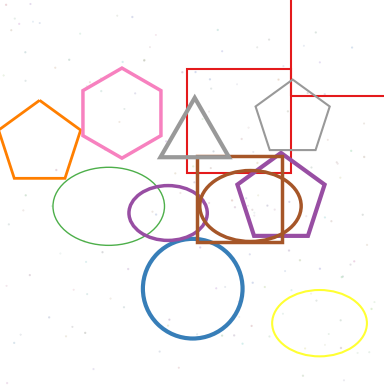[{"shape": "square", "thickness": 1.5, "radius": 0.72, "center": [0.9, 0.896]}, {"shape": "square", "thickness": 1.5, "radius": 0.68, "center": [0.621, 0.685]}, {"shape": "circle", "thickness": 3, "radius": 0.65, "center": [0.501, 0.25]}, {"shape": "oval", "thickness": 1, "radius": 0.72, "center": [0.282, 0.464]}, {"shape": "pentagon", "thickness": 3, "radius": 0.6, "center": [0.73, 0.484]}, {"shape": "oval", "thickness": 2.5, "radius": 0.51, "center": [0.437, 0.447]}, {"shape": "pentagon", "thickness": 2, "radius": 0.56, "center": [0.103, 0.627]}, {"shape": "oval", "thickness": 1.5, "radius": 0.62, "center": [0.83, 0.161]}, {"shape": "oval", "thickness": 2.5, "radius": 0.66, "center": [0.651, 0.465]}, {"shape": "square", "thickness": 2.5, "radius": 0.55, "center": [0.623, 0.483]}, {"shape": "hexagon", "thickness": 2.5, "radius": 0.58, "center": [0.317, 0.706]}, {"shape": "triangle", "thickness": 3, "radius": 0.51, "center": [0.506, 0.643]}, {"shape": "pentagon", "thickness": 1.5, "radius": 0.51, "center": [0.76, 0.692]}]